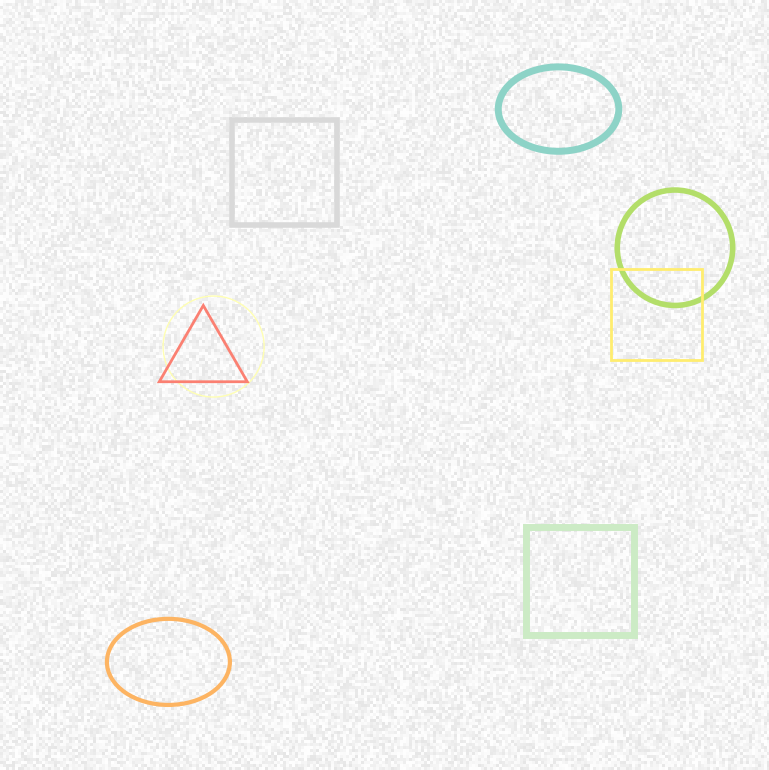[{"shape": "oval", "thickness": 2.5, "radius": 0.39, "center": [0.725, 0.858]}, {"shape": "circle", "thickness": 0.5, "radius": 0.33, "center": [0.277, 0.55]}, {"shape": "triangle", "thickness": 1, "radius": 0.33, "center": [0.264, 0.537]}, {"shape": "oval", "thickness": 1.5, "radius": 0.4, "center": [0.219, 0.14]}, {"shape": "circle", "thickness": 2, "radius": 0.37, "center": [0.877, 0.678]}, {"shape": "square", "thickness": 2, "radius": 0.34, "center": [0.369, 0.776]}, {"shape": "square", "thickness": 2.5, "radius": 0.35, "center": [0.753, 0.245]}, {"shape": "square", "thickness": 1, "radius": 0.3, "center": [0.853, 0.591]}]